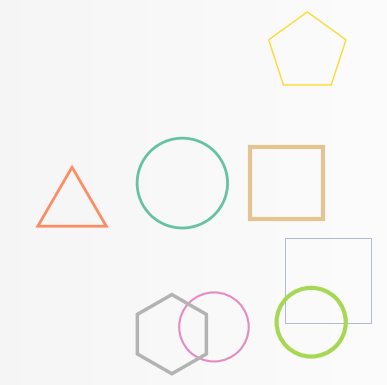[{"shape": "circle", "thickness": 2, "radius": 0.58, "center": [0.471, 0.524]}, {"shape": "triangle", "thickness": 2, "radius": 0.51, "center": [0.186, 0.463]}, {"shape": "square", "thickness": 0.5, "radius": 0.55, "center": [0.846, 0.271]}, {"shape": "circle", "thickness": 1.5, "radius": 0.45, "center": [0.552, 0.151]}, {"shape": "circle", "thickness": 3, "radius": 0.45, "center": [0.803, 0.163]}, {"shape": "pentagon", "thickness": 1, "radius": 0.52, "center": [0.793, 0.864]}, {"shape": "square", "thickness": 3, "radius": 0.47, "center": [0.739, 0.524]}, {"shape": "hexagon", "thickness": 2.5, "radius": 0.51, "center": [0.444, 0.132]}]